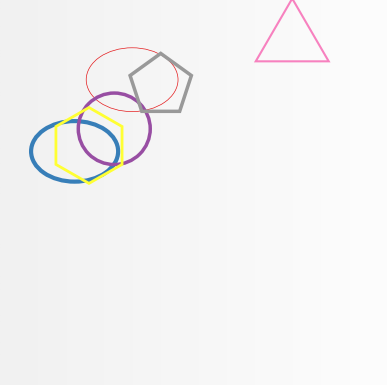[{"shape": "oval", "thickness": 0.5, "radius": 0.59, "center": [0.341, 0.793]}, {"shape": "oval", "thickness": 3, "radius": 0.56, "center": [0.193, 0.607]}, {"shape": "circle", "thickness": 2.5, "radius": 0.46, "center": [0.295, 0.665]}, {"shape": "hexagon", "thickness": 2, "radius": 0.49, "center": [0.23, 0.622]}, {"shape": "triangle", "thickness": 1.5, "radius": 0.54, "center": [0.754, 0.895]}, {"shape": "pentagon", "thickness": 2.5, "radius": 0.42, "center": [0.415, 0.778]}]